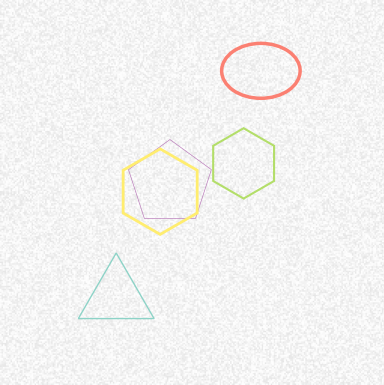[{"shape": "triangle", "thickness": 1, "radius": 0.57, "center": [0.302, 0.229]}, {"shape": "oval", "thickness": 2.5, "radius": 0.51, "center": [0.678, 0.816]}, {"shape": "hexagon", "thickness": 1.5, "radius": 0.46, "center": [0.633, 0.576]}, {"shape": "pentagon", "thickness": 0.5, "radius": 0.57, "center": [0.441, 0.524]}, {"shape": "hexagon", "thickness": 2, "radius": 0.56, "center": [0.416, 0.502]}]